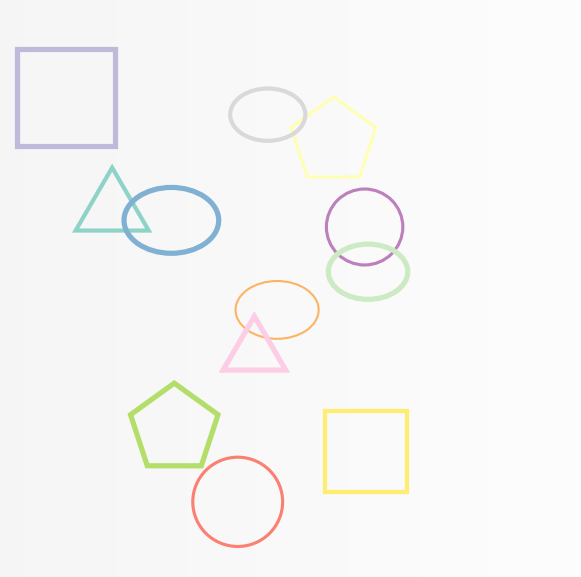[{"shape": "triangle", "thickness": 2, "radius": 0.36, "center": [0.193, 0.636]}, {"shape": "pentagon", "thickness": 1.5, "radius": 0.38, "center": [0.574, 0.755]}, {"shape": "square", "thickness": 2.5, "radius": 0.42, "center": [0.114, 0.831]}, {"shape": "circle", "thickness": 1.5, "radius": 0.39, "center": [0.409, 0.13]}, {"shape": "oval", "thickness": 2.5, "radius": 0.41, "center": [0.295, 0.618]}, {"shape": "oval", "thickness": 1, "radius": 0.36, "center": [0.477, 0.462]}, {"shape": "pentagon", "thickness": 2.5, "radius": 0.4, "center": [0.3, 0.257]}, {"shape": "triangle", "thickness": 2.5, "radius": 0.31, "center": [0.438, 0.389]}, {"shape": "oval", "thickness": 2, "radius": 0.32, "center": [0.461, 0.801]}, {"shape": "circle", "thickness": 1.5, "radius": 0.33, "center": [0.627, 0.606]}, {"shape": "oval", "thickness": 2.5, "radius": 0.34, "center": [0.633, 0.529]}, {"shape": "square", "thickness": 2, "radius": 0.35, "center": [0.63, 0.218]}]